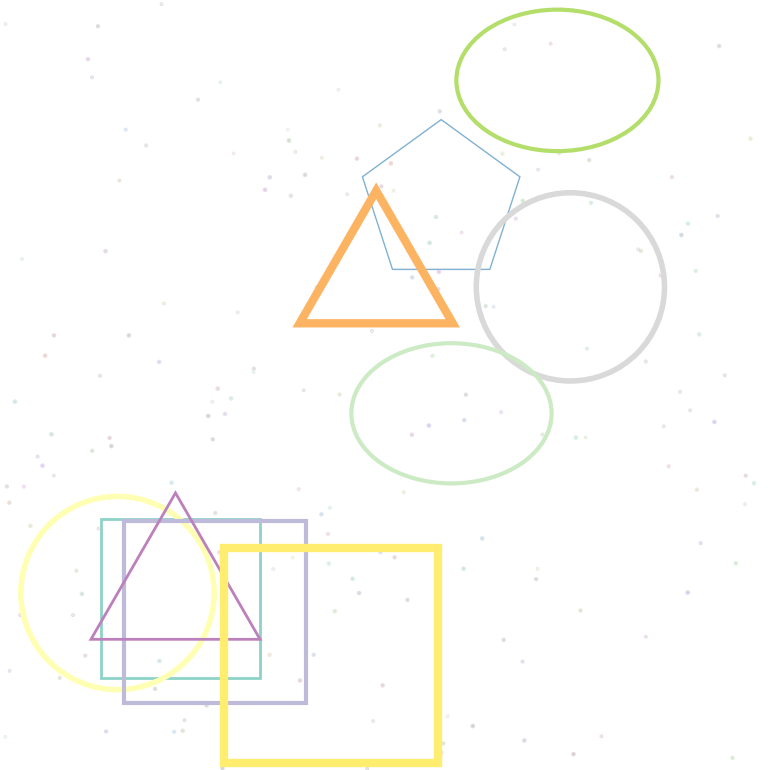[{"shape": "square", "thickness": 1, "radius": 0.52, "center": [0.234, 0.222]}, {"shape": "circle", "thickness": 2, "radius": 0.63, "center": [0.153, 0.23]}, {"shape": "square", "thickness": 1.5, "radius": 0.59, "center": [0.279, 0.205]}, {"shape": "pentagon", "thickness": 0.5, "radius": 0.54, "center": [0.573, 0.737]}, {"shape": "triangle", "thickness": 3, "radius": 0.57, "center": [0.489, 0.638]}, {"shape": "oval", "thickness": 1.5, "radius": 0.66, "center": [0.724, 0.896]}, {"shape": "circle", "thickness": 2, "radius": 0.61, "center": [0.741, 0.627]}, {"shape": "triangle", "thickness": 1, "radius": 0.63, "center": [0.228, 0.233]}, {"shape": "oval", "thickness": 1.5, "radius": 0.65, "center": [0.586, 0.463]}, {"shape": "square", "thickness": 3, "radius": 0.7, "center": [0.43, 0.149]}]